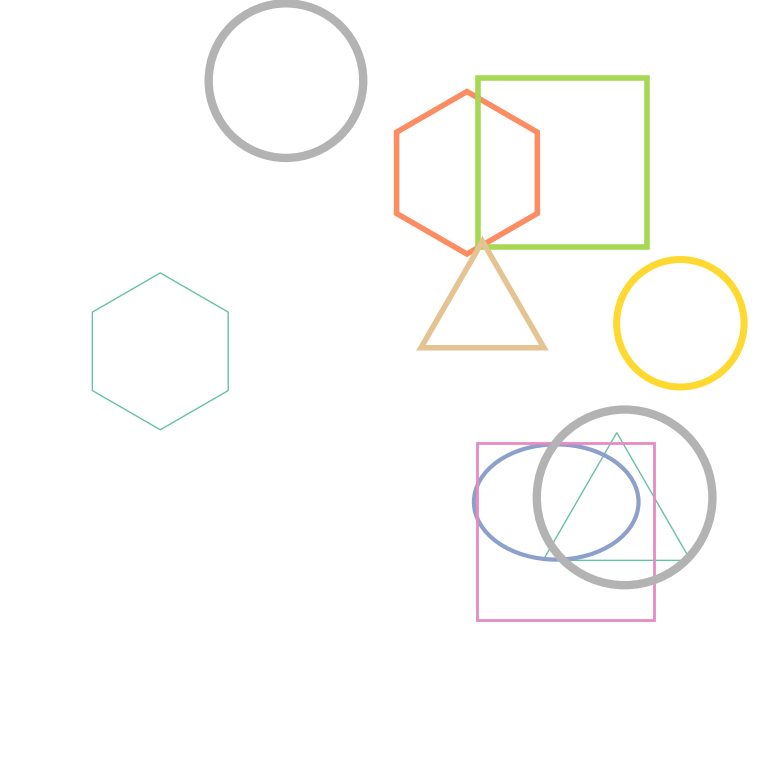[{"shape": "triangle", "thickness": 0.5, "radius": 0.55, "center": [0.801, 0.328]}, {"shape": "hexagon", "thickness": 0.5, "radius": 0.51, "center": [0.208, 0.544]}, {"shape": "hexagon", "thickness": 2, "radius": 0.53, "center": [0.606, 0.776]}, {"shape": "oval", "thickness": 1.5, "radius": 0.53, "center": [0.722, 0.348]}, {"shape": "square", "thickness": 1, "radius": 0.58, "center": [0.735, 0.309]}, {"shape": "square", "thickness": 2, "radius": 0.55, "center": [0.731, 0.789]}, {"shape": "circle", "thickness": 2.5, "radius": 0.41, "center": [0.884, 0.58]}, {"shape": "triangle", "thickness": 2, "radius": 0.46, "center": [0.627, 0.594]}, {"shape": "circle", "thickness": 3, "radius": 0.5, "center": [0.371, 0.895]}, {"shape": "circle", "thickness": 3, "radius": 0.57, "center": [0.811, 0.354]}]